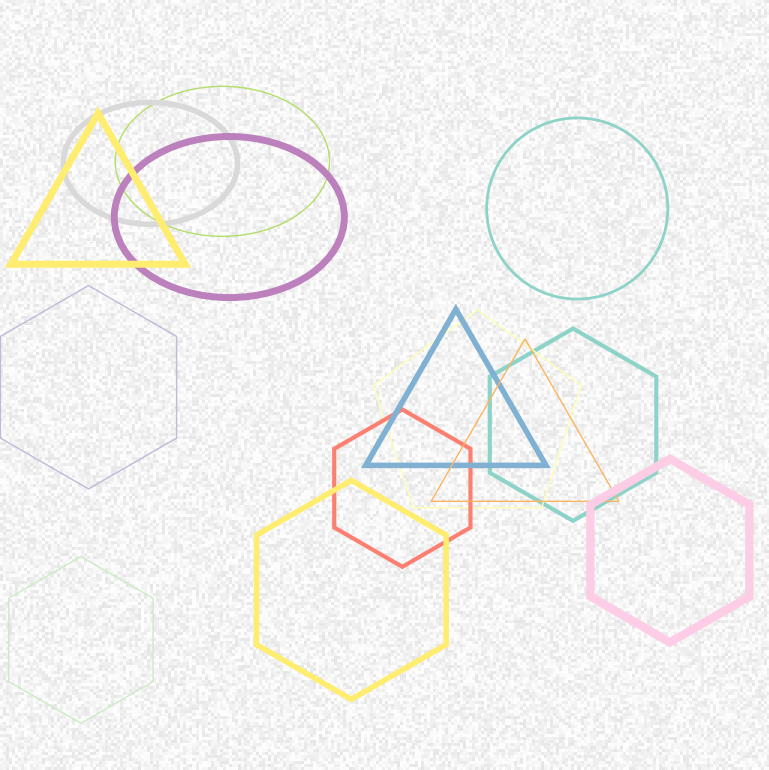[{"shape": "circle", "thickness": 1, "radius": 0.59, "center": [0.75, 0.729]}, {"shape": "hexagon", "thickness": 1.5, "radius": 0.62, "center": [0.744, 0.448]}, {"shape": "pentagon", "thickness": 0.5, "radius": 0.71, "center": [0.62, 0.456]}, {"shape": "hexagon", "thickness": 0.5, "radius": 0.66, "center": [0.115, 0.497]}, {"shape": "hexagon", "thickness": 1.5, "radius": 0.51, "center": [0.523, 0.366]}, {"shape": "triangle", "thickness": 2, "radius": 0.68, "center": [0.592, 0.463]}, {"shape": "triangle", "thickness": 0.5, "radius": 0.7, "center": [0.682, 0.419]}, {"shape": "oval", "thickness": 0.5, "radius": 0.7, "center": [0.289, 0.79]}, {"shape": "hexagon", "thickness": 3, "radius": 0.6, "center": [0.87, 0.285]}, {"shape": "oval", "thickness": 2, "radius": 0.57, "center": [0.195, 0.788]}, {"shape": "oval", "thickness": 2.5, "radius": 0.75, "center": [0.298, 0.718]}, {"shape": "hexagon", "thickness": 0.5, "radius": 0.54, "center": [0.105, 0.169]}, {"shape": "triangle", "thickness": 2.5, "radius": 0.65, "center": [0.127, 0.722]}, {"shape": "hexagon", "thickness": 2, "radius": 0.71, "center": [0.456, 0.234]}]